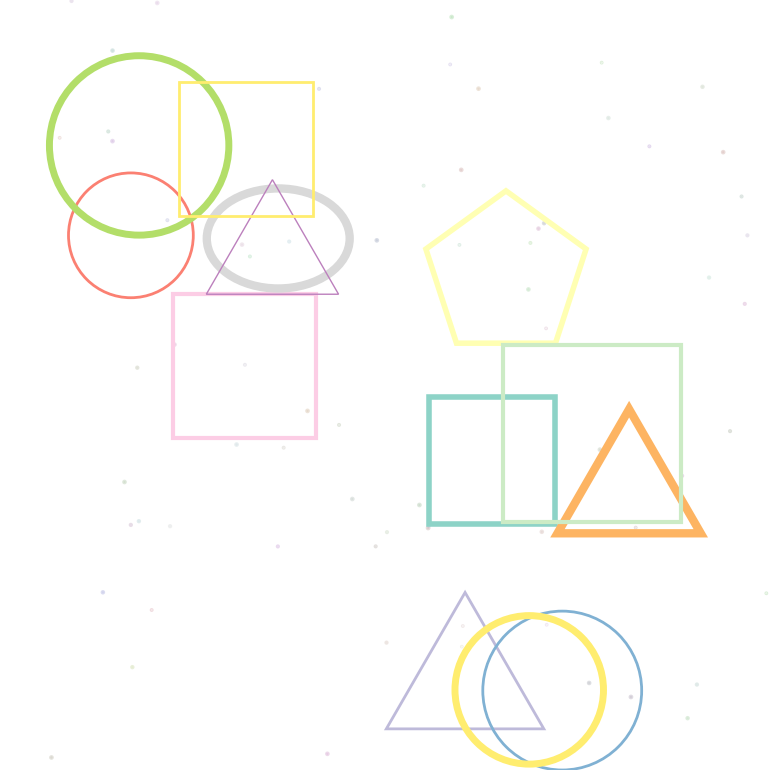[{"shape": "square", "thickness": 2, "radius": 0.41, "center": [0.639, 0.402]}, {"shape": "pentagon", "thickness": 2, "radius": 0.55, "center": [0.657, 0.643]}, {"shape": "triangle", "thickness": 1, "radius": 0.59, "center": [0.604, 0.112]}, {"shape": "circle", "thickness": 1, "radius": 0.41, "center": [0.17, 0.694]}, {"shape": "circle", "thickness": 1, "radius": 0.52, "center": [0.73, 0.103]}, {"shape": "triangle", "thickness": 3, "radius": 0.54, "center": [0.817, 0.361]}, {"shape": "circle", "thickness": 2.5, "radius": 0.58, "center": [0.181, 0.811]}, {"shape": "square", "thickness": 1.5, "radius": 0.47, "center": [0.317, 0.525]}, {"shape": "oval", "thickness": 3, "radius": 0.46, "center": [0.361, 0.69]}, {"shape": "triangle", "thickness": 0.5, "radius": 0.5, "center": [0.354, 0.667]}, {"shape": "square", "thickness": 1.5, "radius": 0.58, "center": [0.769, 0.437]}, {"shape": "circle", "thickness": 2.5, "radius": 0.48, "center": [0.687, 0.104]}, {"shape": "square", "thickness": 1, "radius": 0.43, "center": [0.319, 0.807]}]